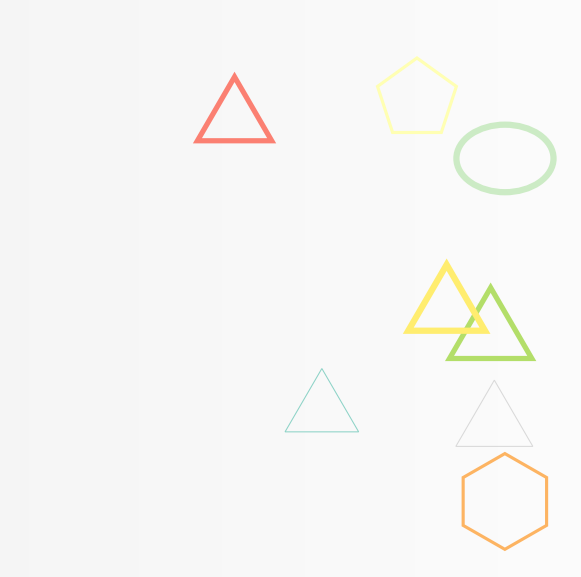[{"shape": "triangle", "thickness": 0.5, "radius": 0.37, "center": [0.554, 0.288]}, {"shape": "pentagon", "thickness": 1.5, "radius": 0.36, "center": [0.717, 0.827]}, {"shape": "triangle", "thickness": 2.5, "radius": 0.37, "center": [0.404, 0.792]}, {"shape": "hexagon", "thickness": 1.5, "radius": 0.41, "center": [0.869, 0.131]}, {"shape": "triangle", "thickness": 2.5, "radius": 0.41, "center": [0.844, 0.419]}, {"shape": "triangle", "thickness": 0.5, "radius": 0.38, "center": [0.85, 0.264]}, {"shape": "oval", "thickness": 3, "radius": 0.42, "center": [0.869, 0.725]}, {"shape": "triangle", "thickness": 3, "radius": 0.38, "center": [0.768, 0.465]}]